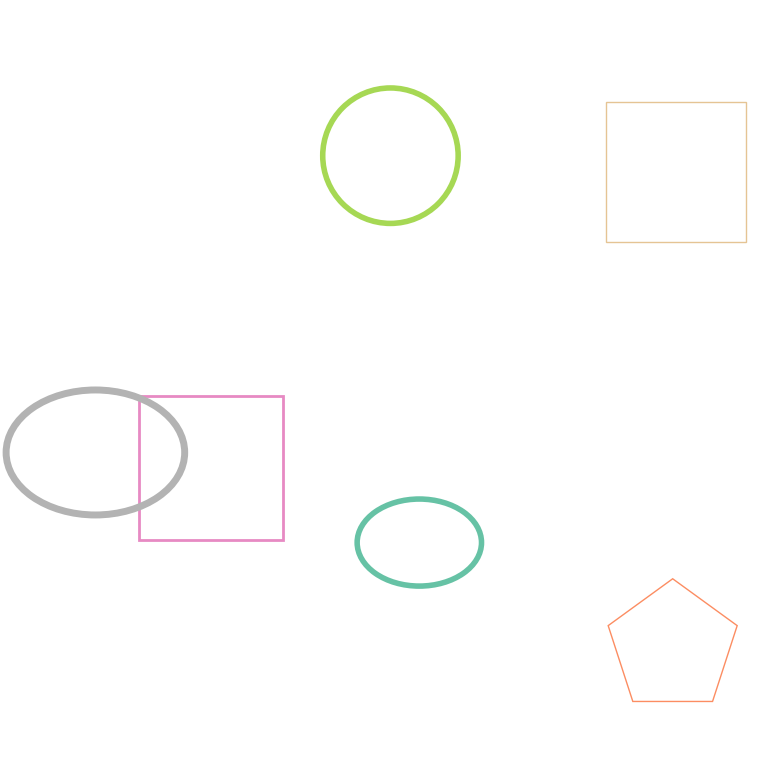[{"shape": "oval", "thickness": 2, "radius": 0.4, "center": [0.545, 0.295]}, {"shape": "pentagon", "thickness": 0.5, "radius": 0.44, "center": [0.874, 0.16]}, {"shape": "square", "thickness": 1, "radius": 0.47, "center": [0.274, 0.392]}, {"shape": "circle", "thickness": 2, "radius": 0.44, "center": [0.507, 0.798]}, {"shape": "square", "thickness": 0.5, "radius": 0.45, "center": [0.878, 0.777]}, {"shape": "oval", "thickness": 2.5, "radius": 0.58, "center": [0.124, 0.412]}]